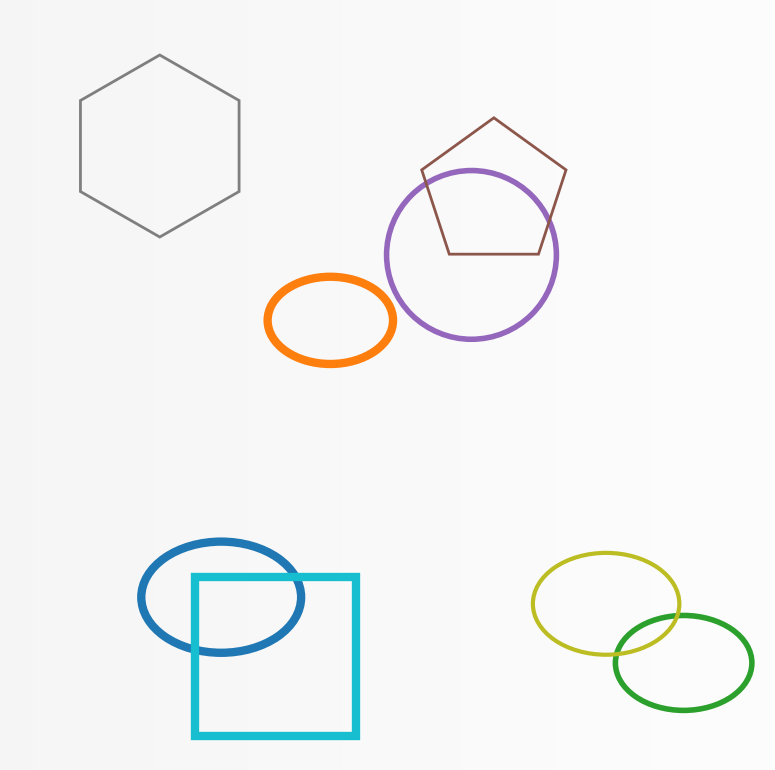[{"shape": "oval", "thickness": 3, "radius": 0.52, "center": [0.285, 0.224]}, {"shape": "oval", "thickness": 3, "radius": 0.4, "center": [0.426, 0.584]}, {"shape": "oval", "thickness": 2, "radius": 0.44, "center": [0.882, 0.139]}, {"shape": "circle", "thickness": 2, "radius": 0.55, "center": [0.608, 0.669]}, {"shape": "pentagon", "thickness": 1, "radius": 0.49, "center": [0.637, 0.749]}, {"shape": "hexagon", "thickness": 1, "radius": 0.59, "center": [0.206, 0.81]}, {"shape": "oval", "thickness": 1.5, "radius": 0.47, "center": [0.782, 0.216]}, {"shape": "square", "thickness": 3, "radius": 0.52, "center": [0.356, 0.147]}]